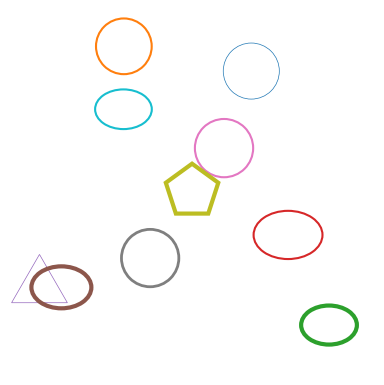[{"shape": "circle", "thickness": 0.5, "radius": 0.36, "center": [0.653, 0.815]}, {"shape": "circle", "thickness": 1.5, "radius": 0.36, "center": [0.322, 0.88]}, {"shape": "oval", "thickness": 3, "radius": 0.36, "center": [0.855, 0.156]}, {"shape": "oval", "thickness": 1.5, "radius": 0.45, "center": [0.748, 0.39]}, {"shape": "triangle", "thickness": 0.5, "radius": 0.42, "center": [0.103, 0.256]}, {"shape": "oval", "thickness": 3, "radius": 0.39, "center": [0.159, 0.254]}, {"shape": "circle", "thickness": 1.5, "radius": 0.38, "center": [0.582, 0.615]}, {"shape": "circle", "thickness": 2, "radius": 0.37, "center": [0.39, 0.33]}, {"shape": "pentagon", "thickness": 3, "radius": 0.36, "center": [0.499, 0.503]}, {"shape": "oval", "thickness": 1.5, "radius": 0.37, "center": [0.321, 0.716]}]